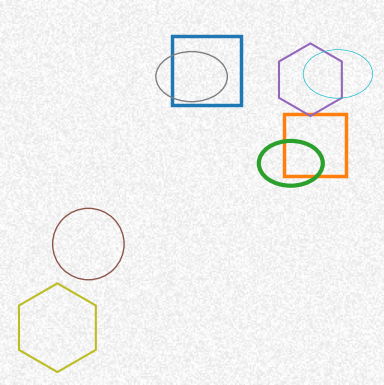[{"shape": "square", "thickness": 2.5, "radius": 0.45, "center": [0.537, 0.817]}, {"shape": "square", "thickness": 2.5, "radius": 0.4, "center": [0.818, 0.623]}, {"shape": "oval", "thickness": 3, "radius": 0.42, "center": [0.755, 0.576]}, {"shape": "hexagon", "thickness": 1.5, "radius": 0.47, "center": [0.806, 0.793]}, {"shape": "circle", "thickness": 1, "radius": 0.46, "center": [0.23, 0.366]}, {"shape": "oval", "thickness": 1, "radius": 0.46, "center": [0.498, 0.801]}, {"shape": "hexagon", "thickness": 1.5, "radius": 0.58, "center": [0.149, 0.149]}, {"shape": "oval", "thickness": 0.5, "radius": 0.45, "center": [0.878, 0.808]}]